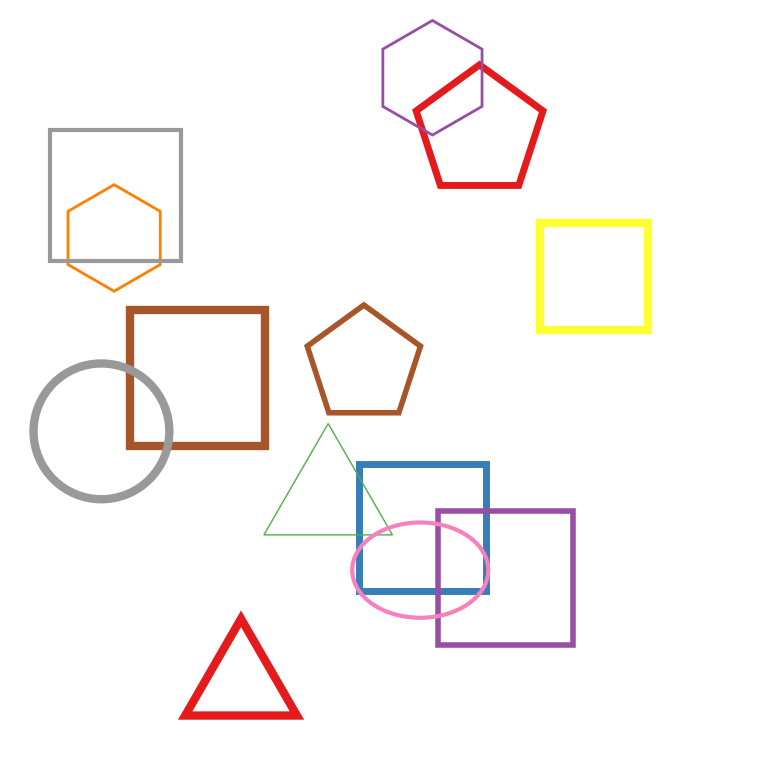[{"shape": "pentagon", "thickness": 2.5, "radius": 0.43, "center": [0.623, 0.829]}, {"shape": "triangle", "thickness": 3, "radius": 0.42, "center": [0.313, 0.113]}, {"shape": "square", "thickness": 2.5, "radius": 0.41, "center": [0.549, 0.315]}, {"shape": "triangle", "thickness": 0.5, "radius": 0.48, "center": [0.426, 0.354]}, {"shape": "square", "thickness": 2, "radius": 0.44, "center": [0.656, 0.25]}, {"shape": "hexagon", "thickness": 1, "radius": 0.37, "center": [0.562, 0.899]}, {"shape": "hexagon", "thickness": 1, "radius": 0.35, "center": [0.148, 0.691]}, {"shape": "square", "thickness": 3, "radius": 0.35, "center": [0.771, 0.641]}, {"shape": "pentagon", "thickness": 2, "radius": 0.39, "center": [0.473, 0.527]}, {"shape": "square", "thickness": 3, "radius": 0.44, "center": [0.257, 0.509]}, {"shape": "oval", "thickness": 1.5, "radius": 0.44, "center": [0.546, 0.26]}, {"shape": "square", "thickness": 1.5, "radius": 0.43, "center": [0.15, 0.746]}, {"shape": "circle", "thickness": 3, "radius": 0.44, "center": [0.132, 0.44]}]